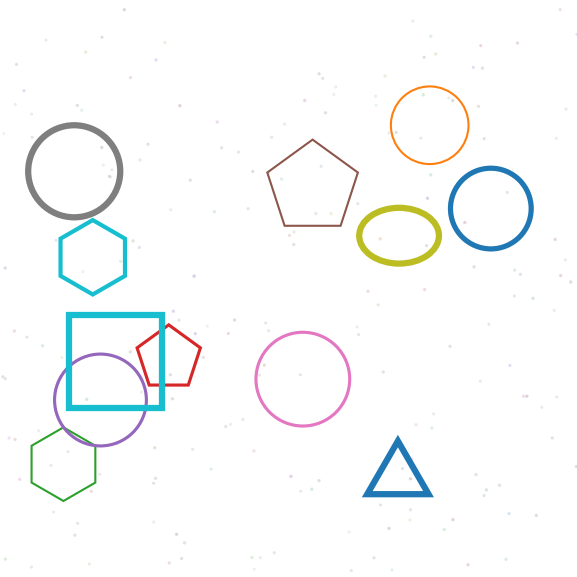[{"shape": "triangle", "thickness": 3, "radius": 0.31, "center": [0.689, 0.174]}, {"shape": "circle", "thickness": 2.5, "radius": 0.35, "center": [0.85, 0.638]}, {"shape": "circle", "thickness": 1, "radius": 0.34, "center": [0.744, 0.782]}, {"shape": "hexagon", "thickness": 1, "radius": 0.32, "center": [0.11, 0.195]}, {"shape": "pentagon", "thickness": 1.5, "radius": 0.29, "center": [0.292, 0.379]}, {"shape": "circle", "thickness": 1.5, "radius": 0.4, "center": [0.174, 0.307]}, {"shape": "pentagon", "thickness": 1, "radius": 0.41, "center": [0.541, 0.675]}, {"shape": "circle", "thickness": 1.5, "radius": 0.41, "center": [0.524, 0.343]}, {"shape": "circle", "thickness": 3, "radius": 0.4, "center": [0.129, 0.703]}, {"shape": "oval", "thickness": 3, "radius": 0.34, "center": [0.691, 0.591]}, {"shape": "square", "thickness": 3, "radius": 0.4, "center": [0.199, 0.373]}, {"shape": "hexagon", "thickness": 2, "radius": 0.32, "center": [0.161, 0.554]}]